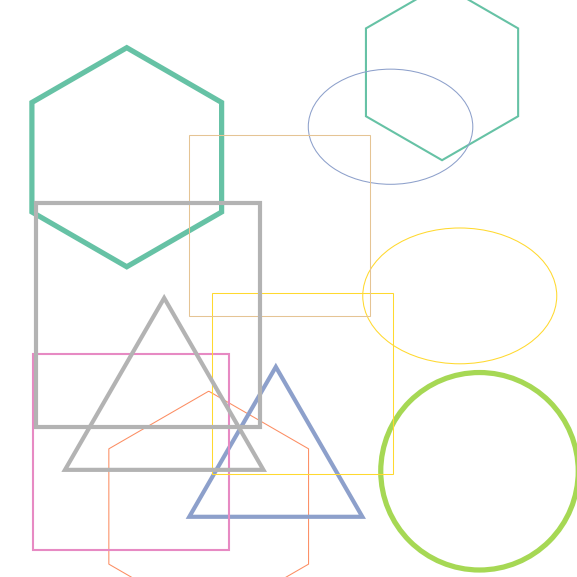[{"shape": "hexagon", "thickness": 2.5, "radius": 0.95, "center": [0.219, 0.727]}, {"shape": "hexagon", "thickness": 1, "radius": 0.76, "center": [0.765, 0.874]}, {"shape": "hexagon", "thickness": 0.5, "radius": 1.0, "center": [0.361, 0.122]}, {"shape": "triangle", "thickness": 2, "radius": 0.87, "center": [0.478, 0.191]}, {"shape": "oval", "thickness": 0.5, "radius": 0.71, "center": [0.676, 0.78]}, {"shape": "square", "thickness": 1, "radius": 0.85, "center": [0.226, 0.217]}, {"shape": "circle", "thickness": 2.5, "radius": 0.85, "center": [0.83, 0.183]}, {"shape": "square", "thickness": 0.5, "radius": 0.78, "center": [0.524, 0.335]}, {"shape": "oval", "thickness": 0.5, "radius": 0.84, "center": [0.796, 0.487]}, {"shape": "square", "thickness": 0.5, "radius": 0.78, "center": [0.484, 0.608]}, {"shape": "triangle", "thickness": 2, "radius": 0.99, "center": [0.284, 0.285]}, {"shape": "square", "thickness": 2, "radius": 0.97, "center": [0.256, 0.453]}]